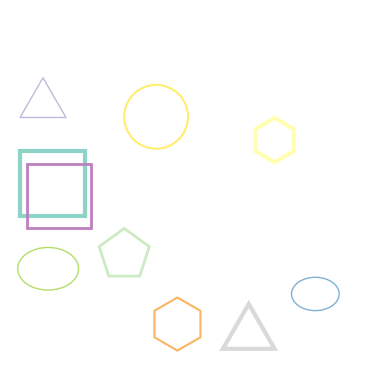[{"shape": "square", "thickness": 3, "radius": 0.42, "center": [0.136, 0.522]}, {"shape": "hexagon", "thickness": 3, "radius": 0.29, "center": [0.713, 0.636]}, {"shape": "triangle", "thickness": 1, "radius": 0.34, "center": [0.112, 0.729]}, {"shape": "oval", "thickness": 1, "radius": 0.31, "center": [0.819, 0.237]}, {"shape": "hexagon", "thickness": 1.5, "radius": 0.34, "center": [0.461, 0.158]}, {"shape": "oval", "thickness": 1, "radius": 0.4, "center": [0.125, 0.302]}, {"shape": "triangle", "thickness": 3, "radius": 0.39, "center": [0.646, 0.133]}, {"shape": "square", "thickness": 2, "radius": 0.42, "center": [0.153, 0.492]}, {"shape": "pentagon", "thickness": 2, "radius": 0.34, "center": [0.323, 0.338]}, {"shape": "circle", "thickness": 1.5, "radius": 0.41, "center": [0.405, 0.697]}]